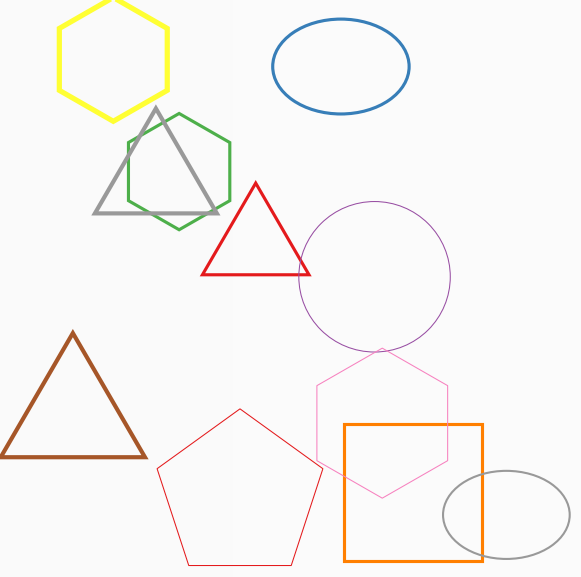[{"shape": "pentagon", "thickness": 0.5, "radius": 0.75, "center": [0.413, 0.141]}, {"shape": "triangle", "thickness": 1.5, "radius": 0.53, "center": [0.44, 0.576]}, {"shape": "oval", "thickness": 1.5, "radius": 0.59, "center": [0.587, 0.884]}, {"shape": "hexagon", "thickness": 1.5, "radius": 0.5, "center": [0.308, 0.702]}, {"shape": "circle", "thickness": 0.5, "radius": 0.65, "center": [0.644, 0.52]}, {"shape": "square", "thickness": 1.5, "radius": 0.59, "center": [0.71, 0.146]}, {"shape": "hexagon", "thickness": 2.5, "radius": 0.54, "center": [0.195, 0.896]}, {"shape": "triangle", "thickness": 2, "radius": 0.72, "center": [0.125, 0.279]}, {"shape": "hexagon", "thickness": 0.5, "radius": 0.65, "center": [0.658, 0.266]}, {"shape": "triangle", "thickness": 2, "radius": 0.61, "center": [0.268, 0.69]}, {"shape": "oval", "thickness": 1, "radius": 0.54, "center": [0.871, 0.108]}]